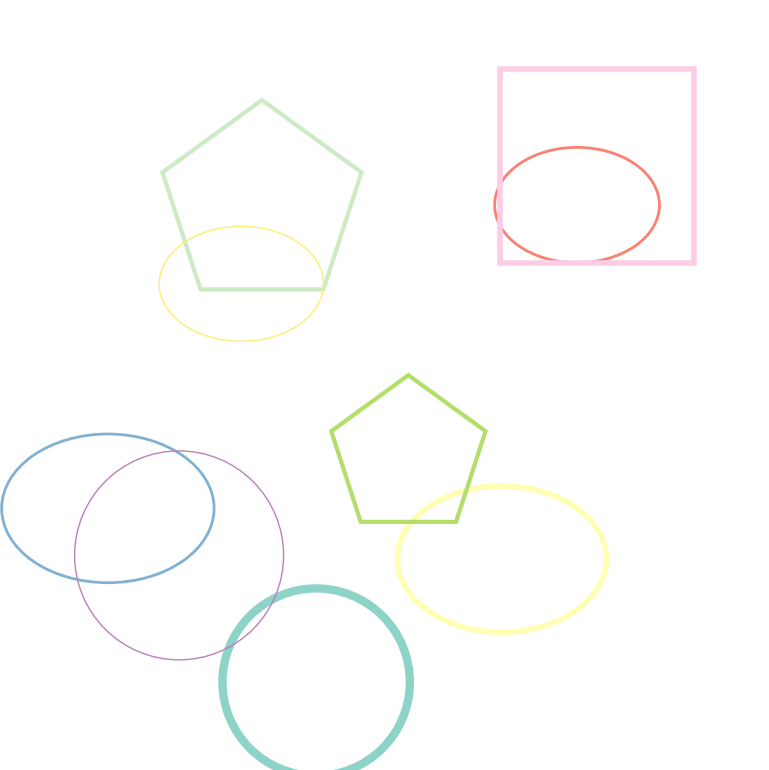[{"shape": "circle", "thickness": 3, "radius": 0.61, "center": [0.411, 0.114]}, {"shape": "oval", "thickness": 2, "radius": 0.68, "center": [0.652, 0.274]}, {"shape": "oval", "thickness": 1, "radius": 0.54, "center": [0.749, 0.734]}, {"shape": "oval", "thickness": 1, "radius": 0.69, "center": [0.14, 0.34]}, {"shape": "pentagon", "thickness": 1.5, "radius": 0.53, "center": [0.53, 0.407]}, {"shape": "square", "thickness": 2, "radius": 0.63, "center": [0.775, 0.784]}, {"shape": "circle", "thickness": 0.5, "radius": 0.68, "center": [0.233, 0.279]}, {"shape": "pentagon", "thickness": 1.5, "radius": 0.68, "center": [0.34, 0.734]}, {"shape": "oval", "thickness": 0.5, "radius": 0.53, "center": [0.313, 0.631]}]